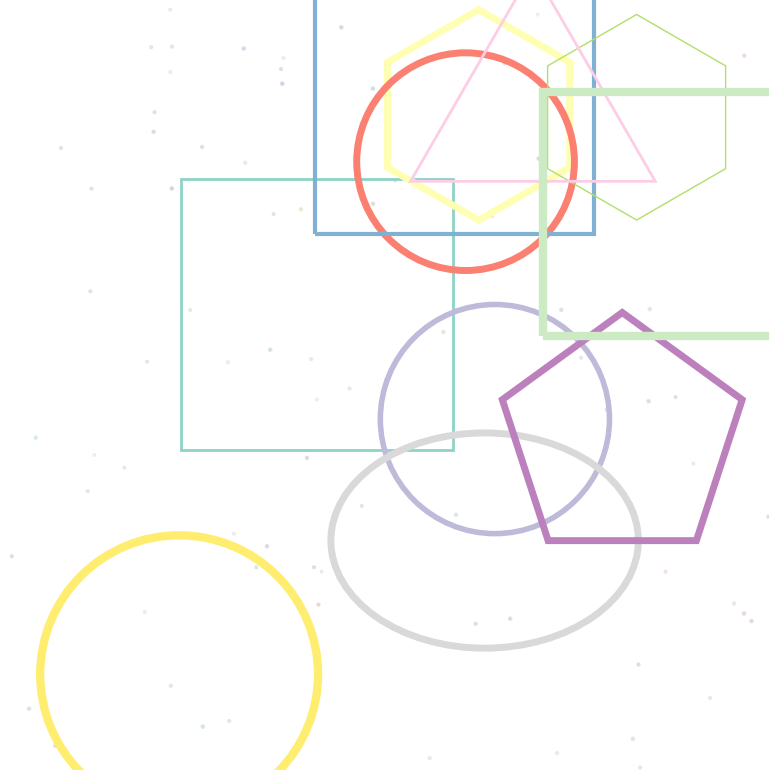[{"shape": "square", "thickness": 1, "radius": 0.88, "center": [0.412, 0.591]}, {"shape": "hexagon", "thickness": 2.5, "radius": 0.68, "center": [0.622, 0.851]}, {"shape": "circle", "thickness": 2, "radius": 0.74, "center": [0.643, 0.456]}, {"shape": "circle", "thickness": 2.5, "radius": 0.71, "center": [0.605, 0.79]}, {"shape": "square", "thickness": 1.5, "radius": 0.91, "center": [0.59, 0.877]}, {"shape": "hexagon", "thickness": 0.5, "radius": 0.67, "center": [0.827, 0.848]}, {"shape": "triangle", "thickness": 1, "radius": 0.92, "center": [0.692, 0.856]}, {"shape": "oval", "thickness": 2.5, "radius": 1.0, "center": [0.629, 0.298]}, {"shape": "pentagon", "thickness": 2.5, "radius": 0.82, "center": [0.808, 0.43]}, {"shape": "square", "thickness": 3, "radius": 0.79, "center": [0.864, 0.723]}, {"shape": "circle", "thickness": 3, "radius": 0.9, "center": [0.233, 0.124]}]